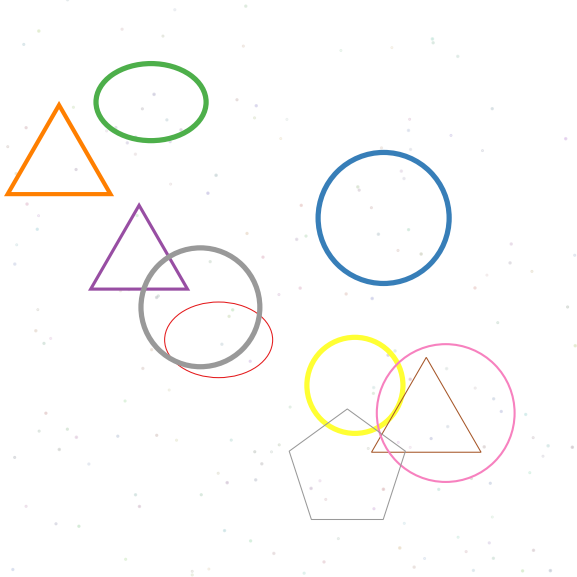[{"shape": "oval", "thickness": 0.5, "radius": 0.47, "center": [0.379, 0.411]}, {"shape": "circle", "thickness": 2.5, "radius": 0.57, "center": [0.664, 0.622]}, {"shape": "oval", "thickness": 2.5, "radius": 0.48, "center": [0.262, 0.822]}, {"shape": "triangle", "thickness": 1.5, "radius": 0.48, "center": [0.241, 0.547]}, {"shape": "triangle", "thickness": 2, "radius": 0.51, "center": [0.102, 0.714]}, {"shape": "circle", "thickness": 2.5, "radius": 0.42, "center": [0.615, 0.332]}, {"shape": "triangle", "thickness": 0.5, "radius": 0.55, "center": [0.738, 0.271]}, {"shape": "circle", "thickness": 1, "radius": 0.6, "center": [0.772, 0.284]}, {"shape": "circle", "thickness": 2.5, "radius": 0.51, "center": [0.347, 0.467]}, {"shape": "pentagon", "thickness": 0.5, "radius": 0.53, "center": [0.601, 0.185]}]